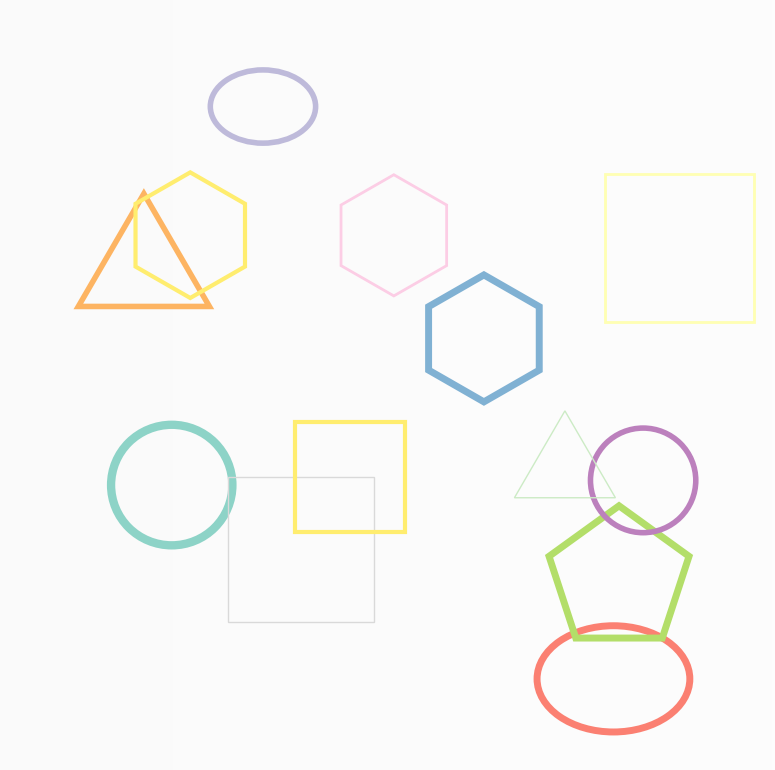[{"shape": "circle", "thickness": 3, "radius": 0.39, "center": [0.222, 0.37]}, {"shape": "square", "thickness": 1, "radius": 0.48, "center": [0.877, 0.678]}, {"shape": "oval", "thickness": 2, "radius": 0.34, "center": [0.339, 0.862]}, {"shape": "oval", "thickness": 2.5, "radius": 0.49, "center": [0.792, 0.118]}, {"shape": "hexagon", "thickness": 2.5, "radius": 0.41, "center": [0.624, 0.561]}, {"shape": "triangle", "thickness": 2, "radius": 0.49, "center": [0.186, 0.651]}, {"shape": "pentagon", "thickness": 2.5, "radius": 0.47, "center": [0.799, 0.248]}, {"shape": "hexagon", "thickness": 1, "radius": 0.39, "center": [0.508, 0.694]}, {"shape": "square", "thickness": 0.5, "radius": 0.47, "center": [0.388, 0.286]}, {"shape": "circle", "thickness": 2, "radius": 0.34, "center": [0.83, 0.376]}, {"shape": "triangle", "thickness": 0.5, "radius": 0.38, "center": [0.729, 0.391]}, {"shape": "square", "thickness": 1.5, "radius": 0.36, "center": [0.451, 0.38]}, {"shape": "hexagon", "thickness": 1.5, "radius": 0.41, "center": [0.245, 0.695]}]